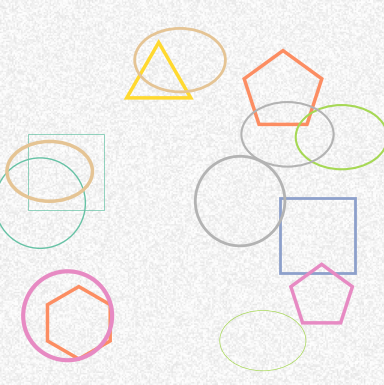[{"shape": "square", "thickness": 0.5, "radius": 0.49, "center": [0.171, 0.554]}, {"shape": "circle", "thickness": 1, "radius": 0.59, "center": [0.104, 0.472]}, {"shape": "hexagon", "thickness": 2.5, "radius": 0.47, "center": [0.205, 0.162]}, {"shape": "pentagon", "thickness": 2.5, "radius": 0.53, "center": [0.735, 0.763]}, {"shape": "square", "thickness": 2, "radius": 0.49, "center": [0.825, 0.387]}, {"shape": "circle", "thickness": 3, "radius": 0.58, "center": [0.176, 0.18]}, {"shape": "pentagon", "thickness": 2.5, "radius": 0.42, "center": [0.835, 0.229]}, {"shape": "oval", "thickness": 0.5, "radius": 0.56, "center": [0.683, 0.115]}, {"shape": "oval", "thickness": 1.5, "radius": 0.6, "center": [0.887, 0.644]}, {"shape": "triangle", "thickness": 2.5, "radius": 0.48, "center": [0.412, 0.794]}, {"shape": "oval", "thickness": 2.5, "radius": 0.56, "center": [0.129, 0.555]}, {"shape": "oval", "thickness": 2, "radius": 0.59, "center": [0.468, 0.844]}, {"shape": "oval", "thickness": 1.5, "radius": 0.6, "center": [0.747, 0.651]}, {"shape": "circle", "thickness": 2, "radius": 0.58, "center": [0.624, 0.478]}]